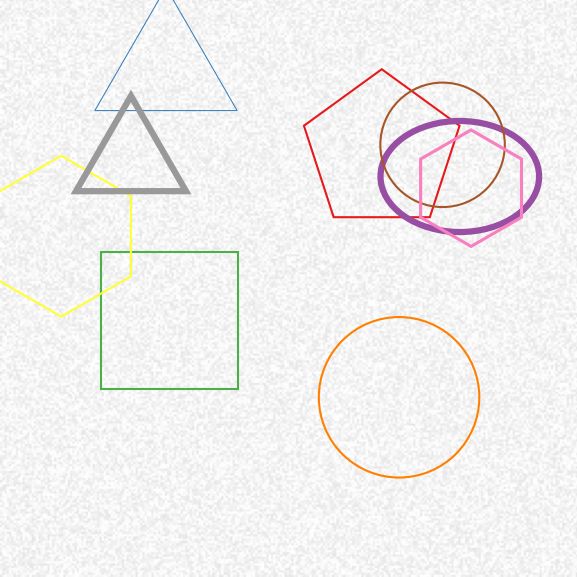[{"shape": "pentagon", "thickness": 1, "radius": 0.71, "center": [0.661, 0.738]}, {"shape": "triangle", "thickness": 0.5, "radius": 0.71, "center": [0.287, 0.879]}, {"shape": "square", "thickness": 1, "radius": 0.59, "center": [0.293, 0.445]}, {"shape": "oval", "thickness": 3, "radius": 0.69, "center": [0.796, 0.693]}, {"shape": "circle", "thickness": 1, "radius": 0.69, "center": [0.691, 0.311]}, {"shape": "hexagon", "thickness": 1, "radius": 0.7, "center": [0.106, 0.59]}, {"shape": "circle", "thickness": 1, "radius": 0.54, "center": [0.766, 0.748]}, {"shape": "hexagon", "thickness": 1.5, "radius": 0.5, "center": [0.816, 0.673]}, {"shape": "triangle", "thickness": 3, "radius": 0.55, "center": [0.227, 0.723]}]